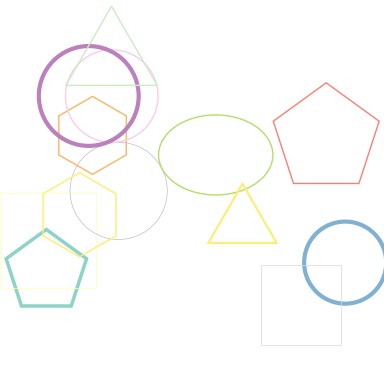[{"shape": "pentagon", "thickness": 2.5, "radius": 0.55, "center": [0.12, 0.294]}, {"shape": "square", "thickness": 0.5, "radius": 0.62, "center": [0.127, 0.376]}, {"shape": "circle", "thickness": 0.5, "radius": 0.63, "center": [0.308, 0.504]}, {"shape": "pentagon", "thickness": 1, "radius": 0.72, "center": [0.847, 0.64]}, {"shape": "circle", "thickness": 3, "radius": 0.53, "center": [0.897, 0.318]}, {"shape": "hexagon", "thickness": 1, "radius": 0.51, "center": [0.24, 0.648]}, {"shape": "oval", "thickness": 1, "radius": 0.74, "center": [0.56, 0.598]}, {"shape": "circle", "thickness": 1, "radius": 0.6, "center": [0.29, 0.751]}, {"shape": "square", "thickness": 0.5, "radius": 0.52, "center": [0.781, 0.208]}, {"shape": "circle", "thickness": 3, "radius": 0.65, "center": [0.231, 0.751]}, {"shape": "triangle", "thickness": 1, "radius": 0.68, "center": [0.29, 0.847]}, {"shape": "triangle", "thickness": 1.5, "radius": 0.51, "center": [0.63, 0.42]}, {"shape": "hexagon", "thickness": 1, "radius": 0.55, "center": [0.207, 0.442]}]